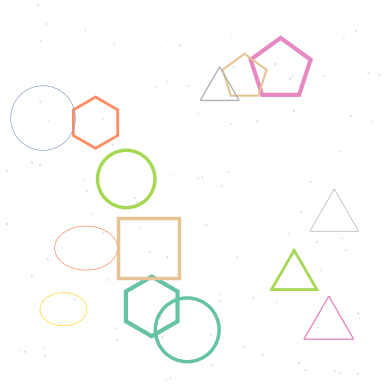[{"shape": "hexagon", "thickness": 3, "radius": 0.39, "center": [0.394, 0.204]}, {"shape": "circle", "thickness": 2.5, "radius": 0.41, "center": [0.486, 0.143]}, {"shape": "hexagon", "thickness": 2, "radius": 0.33, "center": [0.248, 0.681]}, {"shape": "oval", "thickness": 0.5, "radius": 0.41, "center": [0.224, 0.356]}, {"shape": "circle", "thickness": 0.5, "radius": 0.42, "center": [0.112, 0.693]}, {"shape": "triangle", "thickness": 1, "radius": 0.37, "center": [0.854, 0.156]}, {"shape": "pentagon", "thickness": 3, "radius": 0.41, "center": [0.729, 0.82]}, {"shape": "triangle", "thickness": 2, "radius": 0.34, "center": [0.764, 0.282]}, {"shape": "circle", "thickness": 2.5, "radius": 0.37, "center": [0.328, 0.535]}, {"shape": "oval", "thickness": 0.5, "radius": 0.31, "center": [0.165, 0.197]}, {"shape": "square", "thickness": 2.5, "radius": 0.39, "center": [0.386, 0.355]}, {"shape": "pentagon", "thickness": 1.5, "radius": 0.3, "center": [0.635, 0.8]}, {"shape": "triangle", "thickness": 1, "radius": 0.29, "center": [0.571, 0.768]}, {"shape": "triangle", "thickness": 0.5, "radius": 0.37, "center": [0.868, 0.436]}]